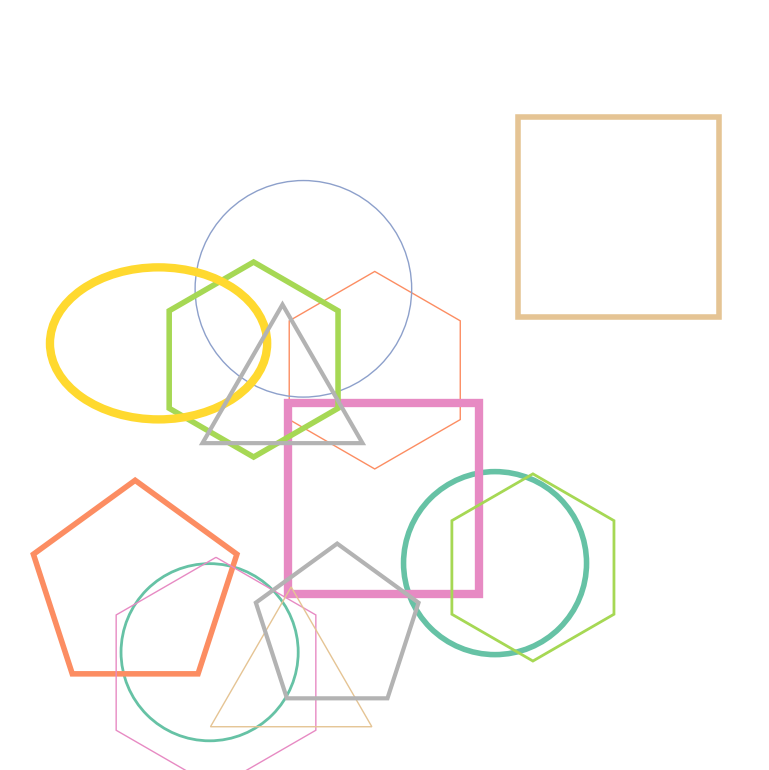[{"shape": "circle", "thickness": 1, "radius": 0.58, "center": [0.272, 0.153]}, {"shape": "circle", "thickness": 2, "radius": 0.59, "center": [0.643, 0.269]}, {"shape": "hexagon", "thickness": 0.5, "radius": 0.64, "center": [0.487, 0.519]}, {"shape": "pentagon", "thickness": 2, "radius": 0.69, "center": [0.176, 0.237]}, {"shape": "circle", "thickness": 0.5, "radius": 0.7, "center": [0.394, 0.625]}, {"shape": "hexagon", "thickness": 0.5, "radius": 0.75, "center": [0.281, 0.126]}, {"shape": "square", "thickness": 3, "radius": 0.62, "center": [0.498, 0.353]}, {"shape": "hexagon", "thickness": 1, "radius": 0.61, "center": [0.692, 0.263]}, {"shape": "hexagon", "thickness": 2, "radius": 0.63, "center": [0.329, 0.533]}, {"shape": "oval", "thickness": 3, "radius": 0.71, "center": [0.206, 0.554]}, {"shape": "triangle", "thickness": 0.5, "radius": 0.6, "center": [0.378, 0.117]}, {"shape": "square", "thickness": 2, "radius": 0.65, "center": [0.803, 0.718]}, {"shape": "triangle", "thickness": 1.5, "radius": 0.6, "center": [0.367, 0.484]}, {"shape": "pentagon", "thickness": 1.5, "radius": 0.56, "center": [0.438, 0.183]}]